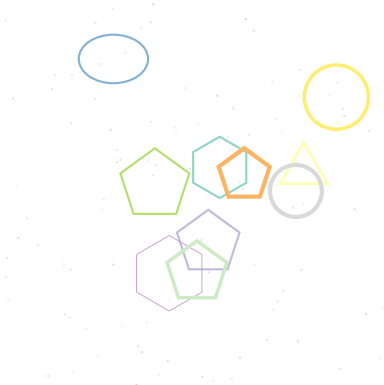[{"shape": "hexagon", "thickness": 1.5, "radius": 0.4, "center": [0.571, 0.565]}, {"shape": "triangle", "thickness": 2, "radius": 0.36, "center": [0.789, 0.559]}, {"shape": "pentagon", "thickness": 1.5, "radius": 0.43, "center": [0.541, 0.37]}, {"shape": "oval", "thickness": 1.5, "radius": 0.45, "center": [0.295, 0.847]}, {"shape": "pentagon", "thickness": 3, "radius": 0.35, "center": [0.634, 0.546]}, {"shape": "pentagon", "thickness": 1.5, "radius": 0.47, "center": [0.402, 0.521]}, {"shape": "circle", "thickness": 3, "radius": 0.34, "center": [0.769, 0.504]}, {"shape": "hexagon", "thickness": 0.5, "radius": 0.49, "center": [0.44, 0.29]}, {"shape": "pentagon", "thickness": 2.5, "radius": 0.41, "center": [0.512, 0.293]}, {"shape": "circle", "thickness": 2.5, "radius": 0.42, "center": [0.874, 0.748]}]